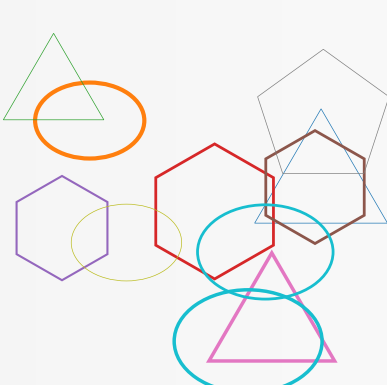[{"shape": "triangle", "thickness": 0.5, "radius": 0.99, "center": [0.829, 0.519]}, {"shape": "oval", "thickness": 3, "radius": 0.7, "center": [0.232, 0.687]}, {"shape": "triangle", "thickness": 0.5, "radius": 0.75, "center": [0.138, 0.764]}, {"shape": "hexagon", "thickness": 2, "radius": 0.88, "center": [0.554, 0.451]}, {"shape": "hexagon", "thickness": 1.5, "radius": 0.68, "center": [0.16, 0.408]}, {"shape": "hexagon", "thickness": 2, "radius": 0.73, "center": [0.813, 0.514]}, {"shape": "triangle", "thickness": 2.5, "radius": 0.94, "center": [0.701, 0.156]}, {"shape": "pentagon", "thickness": 0.5, "radius": 0.89, "center": [0.834, 0.694]}, {"shape": "oval", "thickness": 0.5, "radius": 0.71, "center": [0.326, 0.37]}, {"shape": "oval", "thickness": 2.5, "radius": 0.95, "center": [0.64, 0.114]}, {"shape": "oval", "thickness": 2, "radius": 0.87, "center": [0.685, 0.346]}]